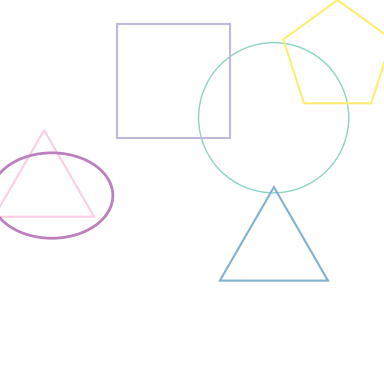[{"shape": "circle", "thickness": 1, "radius": 0.98, "center": [0.711, 0.694]}, {"shape": "square", "thickness": 1.5, "radius": 0.74, "center": [0.45, 0.79]}, {"shape": "triangle", "thickness": 1.5, "radius": 0.81, "center": [0.711, 0.352]}, {"shape": "triangle", "thickness": 1.5, "radius": 0.75, "center": [0.115, 0.512]}, {"shape": "oval", "thickness": 2, "radius": 0.79, "center": [0.135, 0.492]}, {"shape": "pentagon", "thickness": 1.5, "radius": 0.74, "center": [0.877, 0.852]}]